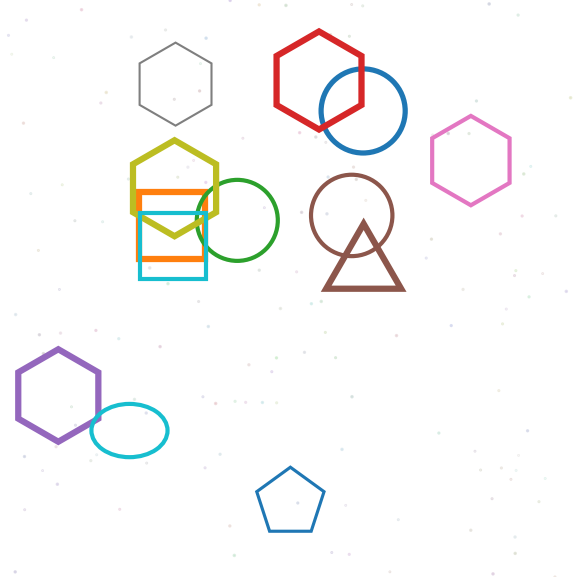[{"shape": "circle", "thickness": 2.5, "radius": 0.36, "center": [0.629, 0.807]}, {"shape": "pentagon", "thickness": 1.5, "radius": 0.31, "center": [0.503, 0.129]}, {"shape": "square", "thickness": 3, "radius": 0.29, "center": [0.298, 0.609]}, {"shape": "circle", "thickness": 2, "radius": 0.35, "center": [0.411, 0.618]}, {"shape": "hexagon", "thickness": 3, "radius": 0.42, "center": [0.552, 0.86]}, {"shape": "hexagon", "thickness": 3, "radius": 0.4, "center": [0.101, 0.314]}, {"shape": "circle", "thickness": 2, "radius": 0.35, "center": [0.609, 0.626]}, {"shape": "triangle", "thickness": 3, "radius": 0.37, "center": [0.63, 0.537]}, {"shape": "hexagon", "thickness": 2, "radius": 0.39, "center": [0.815, 0.721]}, {"shape": "hexagon", "thickness": 1, "radius": 0.36, "center": [0.304, 0.853]}, {"shape": "hexagon", "thickness": 3, "radius": 0.42, "center": [0.302, 0.673]}, {"shape": "square", "thickness": 2, "radius": 0.29, "center": [0.299, 0.573]}, {"shape": "oval", "thickness": 2, "radius": 0.33, "center": [0.224, 0.254]}]